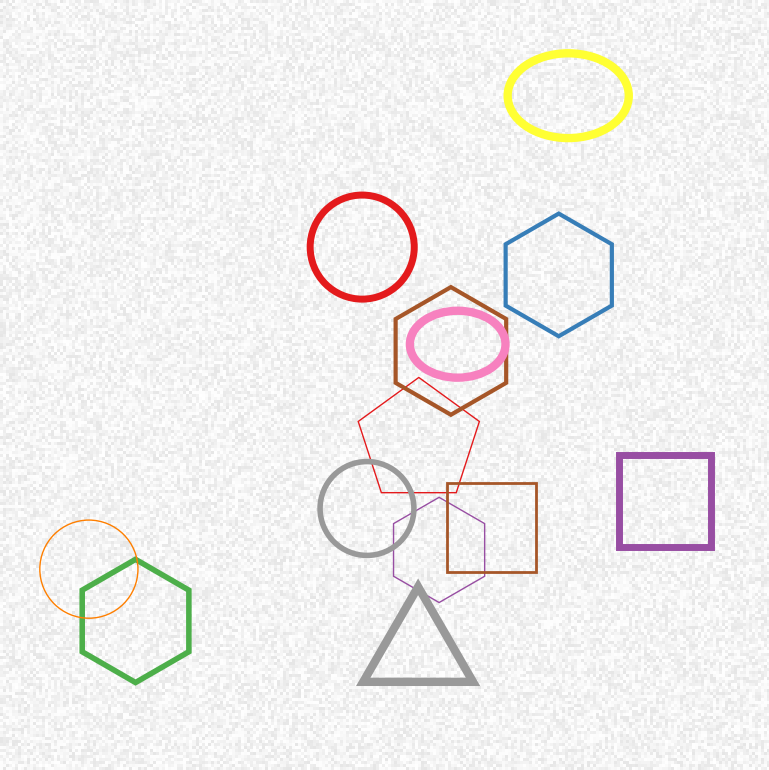[{"shape": "circle", "thickness": 2.5, "radius": 0.34, "center": [0.47, 0.679]}, {"shape": "pentagon", "thickness": 0.5, "radius": 0.41, "center": [0.544, 0.427]}, {"shape": "hexagon", "thickness": 1.5, "radius": 0.4, "center": [0.726, 0.643]}, {"shape": "hexagon", "thickness": 2, "radius": 0.4, "center": [0.176, 0.194]}, {"shape": "hexagon", "thickness": 0.5, "radius": 0.34, "center": [0.57, 0.286]}, {"shape": "square", "thickness": 2.5, "radius": 0.3, "center": [0.864, 0.349]}, {"shape": "circle", "thickness": 0.5, "radius": 0.32, "center": [0.115, 0.261]}, {"shape": "oval", "thickness": 3, "radius": 0.39, "center": [0.738, 0.876]}, {"shape": "hexagon", "thickness": 1.5, "radius": 0.41, "center": [0.586, 0.544]}, {"shape": "square", "thickness": 1, "radius": 0.29, "center": [0.638, 0.315]}, {"shape": "oval", "thickness": 3, "radius": 0.31, "center": [0.594, 0.553]}, {"shape": "circle", "thickness": 2, "radius": 0.3, "center": [0.477, 0.34]}, {"shape": "triangle", "thickness": 3, "radius": 0.41, "center": [0.543, 0.156]}]